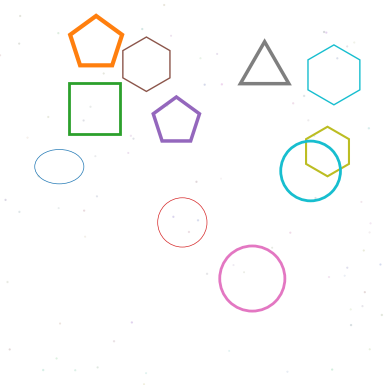[{"shape": "oval", "thickness": 0.5, "radius": 0.32, "center": [0.154, 0.567]}, {"shape": "pentagon", "thickness": 3, "radius": 0.35, "center": [0.25, 0.888]}, {"shape": "square", "thickness": 2, "radius": 0.33, "center": [0.245, 0.717]}, {"shape": "circle", "thickness": 0.5, "radius": 0.32, "center": [0.474, 0.422]}, {"shape": "pentagon", "thickness": 2.5, "radius": 0.32, "center": [0.458, 0.685]}, {"shape": "hexagon", "thickness": 1, "radius": 0.35, "center": [0.38, 0.833]}, {"shape": "circle", "thickness": 2, "radius": 0.42, "center": [0.655, 0.277]}, {"shape": "triangle", "thickness": 2.5, "radius": 0.36, "center": [0.687, 0.819]}, {"shape": "hexagon", "thickness": 1.5, "radius": 0.32, "center": [0.851, 0.606]}, {"shape": "hexagon", "thickness": 1, "radius": 0.39, "center": [0.867, 0.806]}, {"shape": "circle", "thickness": 2, "radius": 0.39, "center": [0.807, 0.556]}]